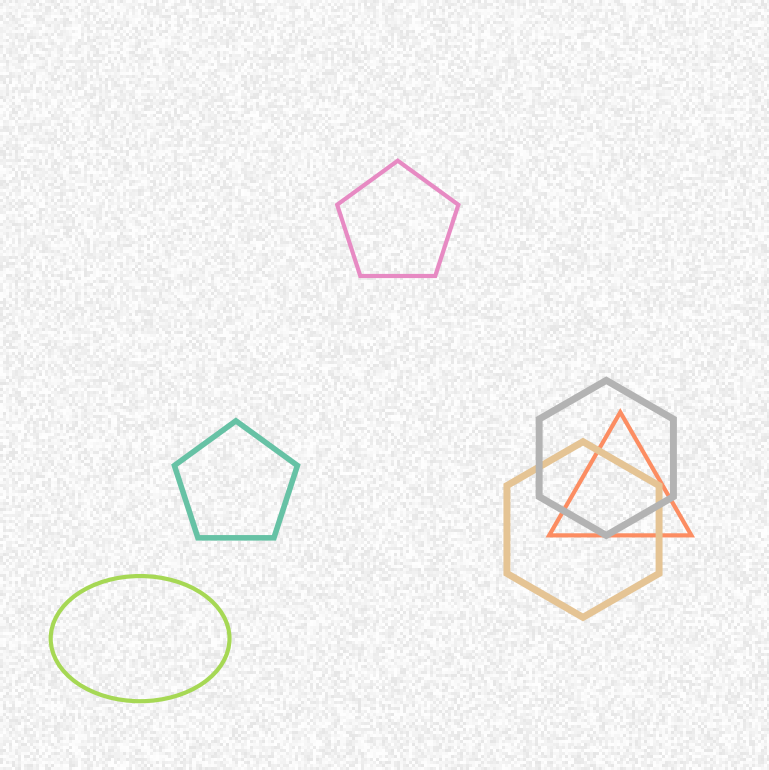[{"shape": "pentagon", "thickness": 2, "radius": 0.42, "center": [0.306, 0.369]}, {"shape": "triangle", "thickness": 1.5, "radius": 0.53, "center": [0.806, 0.358]}, {"shape": "pentagon", "thickness": 1.5, "radius": 0.41, "center": [0.517, 0.709]}, {"shape": "oval", "thickness": 1.5, "radius": 0.58, "center": [0.182, 0.171]}, {"shape": "hexagon", "thickness": 2.5, "radius": 0.57, "center": [0.757, 0.312]}, {"shape": "hexagon", "thickness": 2.5, "radius": 0.5, "center": [0.787, 0.405]}]